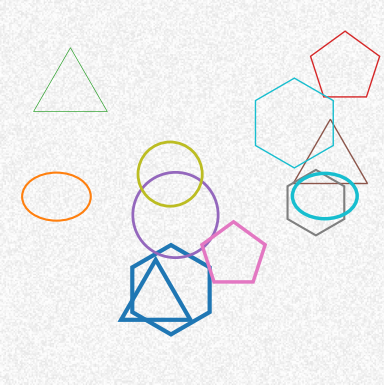[{"shape": "hexagon", "thickness": 3, "radius": 0.58, "center": [0.444, 0.247]}, {"shape": "triangle", "thickness": 3, "radius": 0.52, "center": [0.404, 0.221]}, {"shape": "oval", "thickness": 1.5, "radius": 0.45, "center": [0.147, 0.489]}, {"shape": "triangle", "thickness": 0.5, "radius": 0.55, "center": [0.183, 0.766]}, {"shape": "pentagon", "thickness": 1, "radius": 0.47, "center": [0.896, 0.825]}, {"shape": "circle", "thickness": 2, "radius": 0.55, "center": [0.456, 0.442]}, {"shape": "triangle", "thickness": 1, "radius": 0.56, "center": [0.858, 0.579]}, {"shape": "pentagon", "thickness": 2.5, "radius": 0.43, "center": [0.607, 0.338]}, {"shape": "hexagon", "thickness": 1.5, "radius": 0.43, "center": [0.821, 0.474]}, {"shape": "circle", "thickness": 2, "radius": 0.42, "center": [0.442, 0.548]}, {"shape": "oval", "thickness": 2.5, "radius": 0.42, "center": [0.844, 0.491]}, {"shape": "hexagon", "thickness": 1, "radius": 0.58, "center": [0.765, 0.68]}]